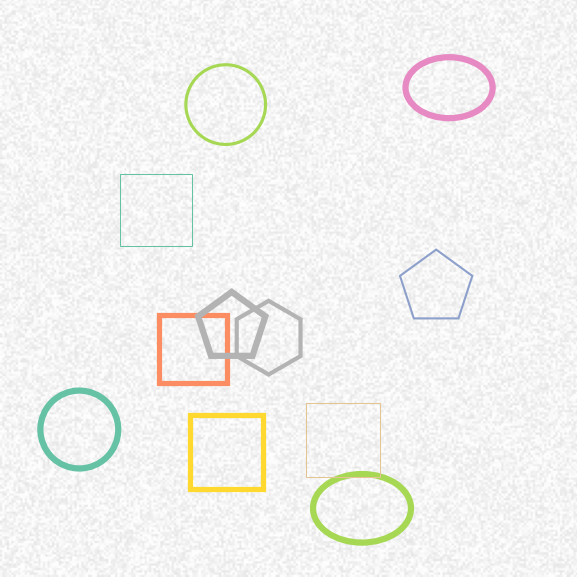[{"shape": "circle", "thickness": 3, "radius": 0.34, "center": [0.137, 0.255]}, {"shape": "square", "thickness": 0.5, "radius": 0.31, "center": [0.271, 0.636]}, {"shape": "square", "thickness": 2.5, "radius": 0.29, "center": [0.334, 0.395]}, {"shape": "pentagon", "thickness": 1, "radius": 0.33, "center": [0.755, 0.501]}, {"shape": "oval", "thickness": 3, "radius": 0.38, "center": [0.778, 0.847]}, {"shape": "circle", "thickness": 1.5, "radius": 0.34, "center": [0.391, 0.818]}, {"shape": "oval", "thickness": 3, "radius": 0.42, "center": [0.627, 0.119]}, {"shape": "square", "thickness": 2.5, "radius": 0.32, "center": [0.392, 0.217]}, {"shape": "square", "thickness": 0.5, "radius": 0.32, "center": [0.593, 0.237]}, {"shape": "pentagon", "thickness": 3, "radius": 0.31, "center": [0.401, 0.432]}, {"shape": "hexagon", "thickness": 2, "radius": 0.32, "center": [0.465, 0.414]}]